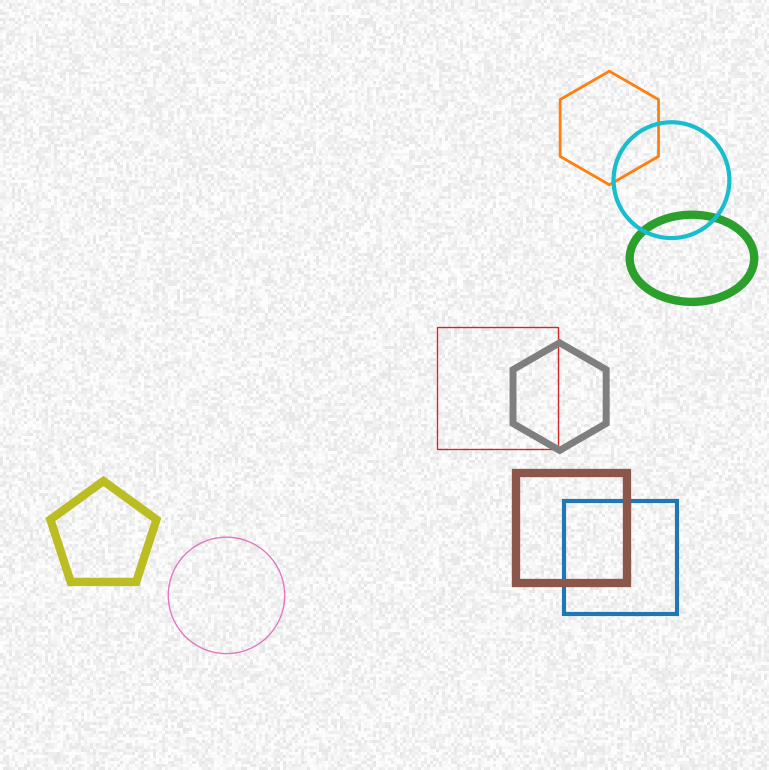[{"shape": "square", "thickness": 1.5, "radius": 0.37, "center": [0.806, 0.276]}, {"shape": "hexagon", "thickness": 1, "radius": 0.37, "center": [0.791, 0.834]}, {"shape": "oval", "thickness": 3, "radius": 0.4, "center": [0.899, 0.665]}, {"shape": "square", "thickness": 0.5, "radius": 0.39, "center": [0.646, 0.496]}, {"shape": "square", "thickness": 3, "radius": 0.36, "center": [0.742, 0.314]}, {"shape": "circle", "thickness": 0.5, "radius": 0.38, "center": [0.294, 0.227]}, {"shape": "hexagon", "thickness": 2.5, "radius": 0.35, "center": [0.727, 0.485]}, {"shape": "pentagon", "thickness": 3, "radius": 0.36, "center": [0.134, 0.303]}, {"shape": "circle", "thickness": 1.5, "radius": 0.38, "center": [0.872, 0.766]}]